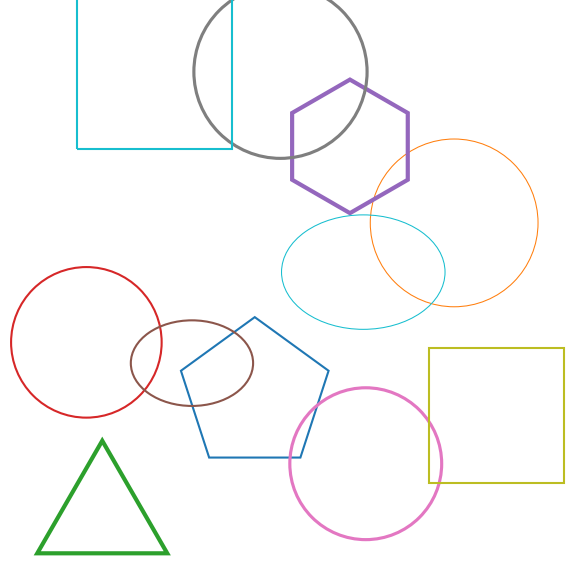[{"shape": "pentagon", "thickness": 1, "radius": 0.67, "center": [0.441, 0.316]}, {"shape": "circle", "thickness": 0.5, "radius": 0.73, "center": [0.786, 0.613]}, {"shape": "triangle", "thickness": 2, "radius": 0.65, "center": [0.177, 0.106]}, {"shape": "circle", "thickness": 1, "radius": 0.65, "center": [0.15, 0.406]}, {"shape": "hexagon", "thickness": 2, "radius": 0.58, "center": [0.606, 0.746]}, {"shape": "oval", "thickness": 1, "radius": 0.53, "center": [0.332, 0.37]}, {"shape": "circle", "thickness": 1.5, "radius": 0.66, "center": [0.633, 0.196]}, {"shape": "circle", "thickness": 1.5, "radius": 0.75, "center": [0.486, 0.875]}, {"shape": "square", "thickness": 1, "radius": 0.58, "center": [0.86, 0.28]}, {"shape": "square", "thickness": 1, "radius": 0.67, "center": [0.268, 0.875]}, {"shape": "oval", "thickness": 0.5, "radius": 0.71, "center": [0.629, 0.528]}]